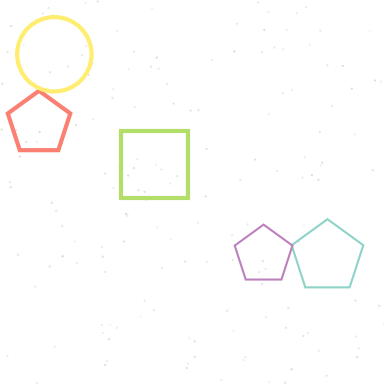[{"shape": "pentagon", "thickness": 1.5, "radius": 0.49, "center": [0.851, 0.333]}, {"shape": "pentagon", "thickness": 3, "radius": 0.43, "center": [0.101, 0.679]}, {"shape": "square", "thickness": 3, "radius": 0.44, "center": [0.402, 0.572]}, {"shape": "pentagon", "thickness": 1.5, "radius": 0.39, "center": [0.685, 0.338]}, {"shape": "circle", "thickness": 3, "radius": 0.48, "center": [0.141, 0.859]}]